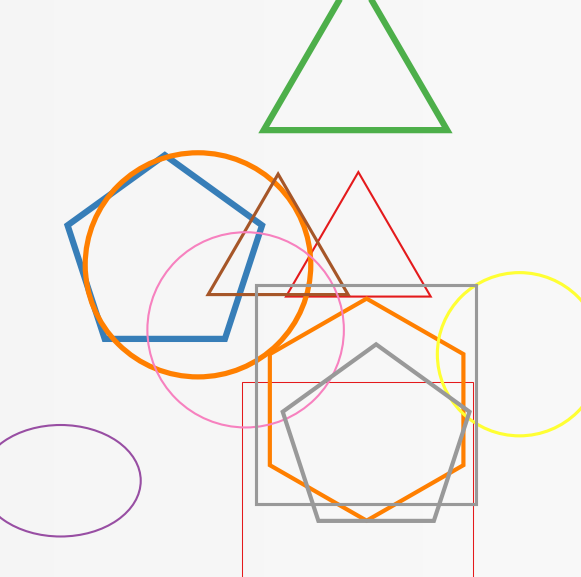[{"shape": "triangle", "thickness": 1, "radius": 0.72, "center": [0.617, 0.557]}, {"shape": "square", "thickness": 0.5, "radius": 1.0, "center": [0.615, 0.139]}, {"shape": "pentagon", "thickness": 3, "radius": 0.88, "center": [0.284, 0.555]}, {"shape": "triangle", "thickness": 3, "radius": 0.91, "center": [0.612, 0.865]}, {"shape": "oval", "thickness": 1, "radius": 0.69, "center": [0.104, 0.167]}, {"shape": "circle", "thickness": 2.5, "radius": 0.97, "center": [0.341, 0.541]}, {"shape": "hexagon", "thickness": 2, "radius": 0.96, "center": [0.631, 0.29]}, {"shape": "circle", "thickness": 1.5, "radius": 0.71, "center": [0.894, 0.386]}, {"shape": "triangle", "thickness": 1.5, "radius": 0.7, "center": [0.478, 0.559]}, {"shape": "circle", "thickness": 1, "radius": 0.85, "center": [0.423, 0.428]}, {"shape": "square", "thickness": 1.5, "radius": 0.95, "center": [0.63, 0.316]}, {"shape": "pentagon", "thickness": 2, "radius": 0.84, "center": [0.647, 0.234]}]